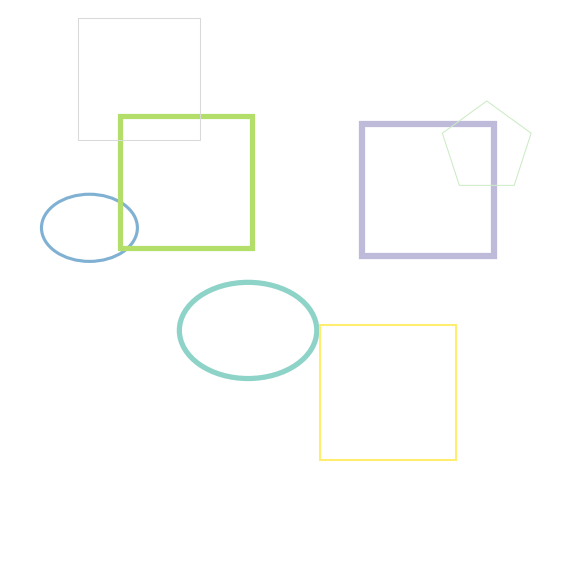[{"shape": "oval", "thickness": 2.5, "radius": 0.59, "center": [0.43, 0.427]}, {"shape": "square", "thickness": 3, "radius": 0.57, "center": [0.741, 0.67]}, {"shape": "oval", "thickness": 1.5, "radius": 0.42, "center": [0.155, 0.605]}, {"shape": "square", "thickness": 2.5, "radius": 0.57, "center": [0.321, 0.684]}, {"shape": "square", "thickness": 0.5, "radius": 0.53, "center": [0.241, 0.863]}, {"shape": "pentagon", "thickness": 0.5, "radius": 0.4, "center": [0.843, 0.744]}, {"shape": "square", "thickness": 1, "radius": 0.59, "center": [0.672, 0.319]}]